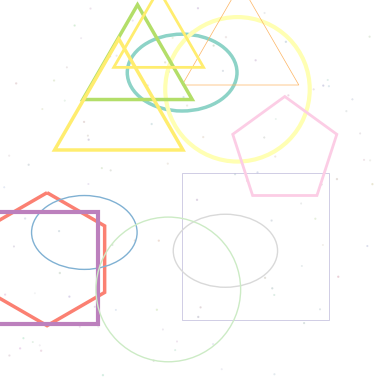[{"shape": "oval", "thickness": 2.5, "radius": 0.71, "center": [0.473, 0.811]}, {"shape": "circle", "thickness": 3, "radius": 0.94, "center": [0.617, 0.768]}, {"shape": "square", "thickness": 0.5, "radius": 0.95, "center": [0.664, 0.359]}, {"shape": "hexagon", "thickness": 2.5, "radius": 0.86, "center": [0.122, 0.327]}, {"shape": "oval", "thickness": 1, "radius": 0.69, "center": [0.219, 0.396]}, {"shape": "triangle", "thickness": 0.5, "radius": 0.87, "center": [0.625, 0.867]}, {"shape": "triangle", "thickness": 2.5, "radius": 0.82, "center": [0.357, 0.824]}, {"shape": "pentagon", "thickness": 2, "radius": 0.71, "center": [0.74, 0.607]}, {"shape": "oval", "thickness": 1, "radius": 0.68, "center": [0.585, 0.349]}, {"shape": "square", "thickness": 3, "radius": 0.73, "center": [0.108, 0.304]}, {"shape": "circle", "thickness": 1, "radius": 0.94, "center": [0.437, 0.248]}, {"shape": "triangle", "thickness": 2, "radius": 0.67, "center": [0.412, 0.892]}, {"shape": "triangle", "thickness": 2.5, "radius": 0.96, "center": [0.308, 0.707]}]